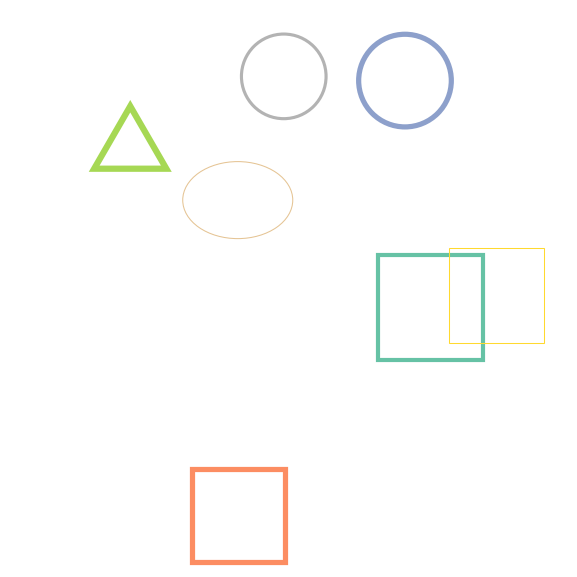[{"shape": "square", "thickness": 2, "radius": 0.46, "center": [0.745, 0.466]}, {"shape": "square", "thickness": 2.5, "radius": 0.4, "center": [0.412, 0.107]}, {"shape": "circle", "thickness": 2.5, "radius": 0.4, "center": [0.701, 0.86]}, {"shape": "triangle", "thickness": 3, "radius": 0.36, "center": [0.226, 0.743]}, {"shape": "square", "thickness": 0.5, "radius": 0.41, "center": [0.86, 0.487]}, {"shape": "oval", "thickness": 0.5, "radius": 0.48, "center": [0.412, 0.653]}, {"shape": "circle", "thickness": 1.5, "radius": 0.37, "center": [0.491, 0.867]}]